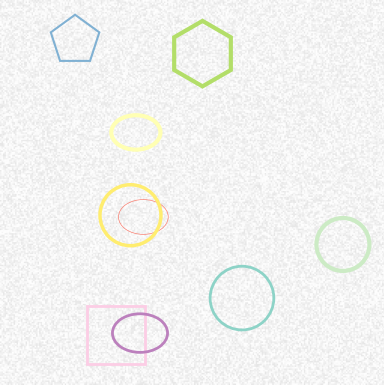[{"shape": "circle", "thickness": 2, "radius": 0.41, "center": [0.629, 0.226]}, {"shape": "oval", "thickness": 3, "radius": 0.32, "center": [0.353, 0.656]}, {"shape": "oval", "thickness": 0.5, "radius": 0.32, "center": [0.372, 0.436]}, {"shape": "pentagon", "thickness": 1.5, "radius": 0.33, "center": [0.195, 0.895]}, {"shape": "hexagon", "thickness": 3, "radius": 0.42, "center": [0.526, 0.861]}, {"shape": "square", "thickness": 2, "radius": 0.38, "center": [0.301, 0.13]}, {"shape": "oval", "thickness": 2, "radius": 0.36, "center": [0.364, 0.135]}, {"shape": "circle", "thickness": 3, "radius": 0.34, "center": [0.891, 0.365]}, {"shape": "circle", "thickness": 2.5, "radius": 0.4, "center": [0.339, 0.441]}]